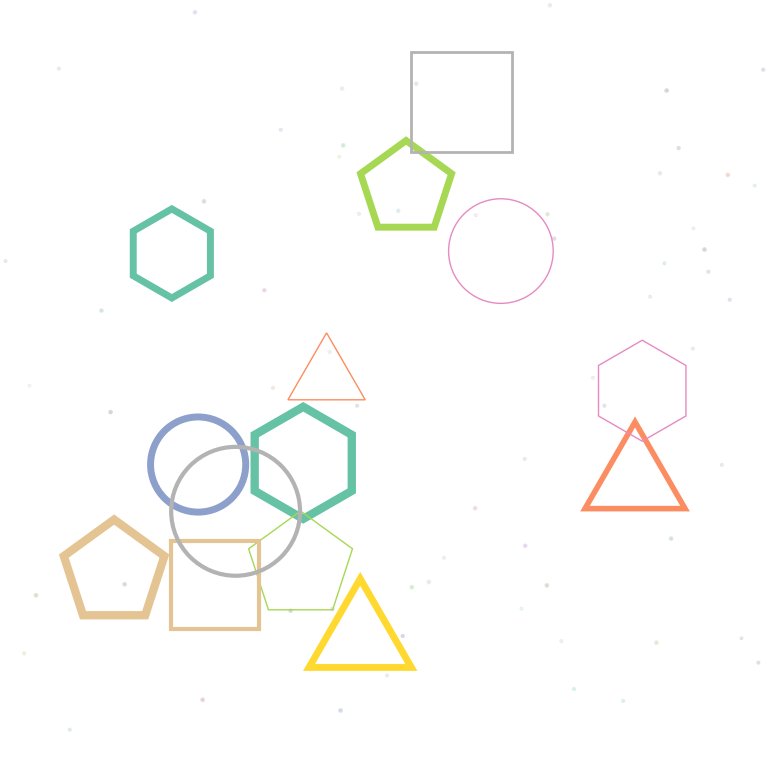[{"shape": "hexagon", "thickness": 2.5, "radius": 0.29, "center": [0.223, 0.671]}, {"shape": "hexagon", "thickness": 3, "radius": 0.36, "center": [0.394, 0.399]}, {"shape": "triangle", "thickness": 0.5, "radius": 0.29, "center": [0.424, 0.51]}, {"shape": "triangle", "thickness": 2, "radius": 0.38, "center": [0.825, 0.377]}, {"shape": "circle", "thickness": 2.5, "radius": 0.31, "center": [0.257, 0.397]}, {"shape": "hexagon", "thickness": 0.5, "radius": 0.33, "center": [0.834, 0.493]}, {"shape": "circle", "thickness": 0.5, "radius": 0.34, "center": [0.651, 0.674]}, {"shape": "pentagon", "thickness": 2.5, "radius": 0.31, "center": [0.527, 0.755]}, {"shape": "pentagon", "thickness": 0.5, "radius": 0.35, "center": [0.39, 0.265]}, {"shape": "triangle", "thickness": 2.5, "radius": 0.38, "center": [0.468, 0.172]}, {"shape": "square", "thickness": 1.5, "radius": 0.29, "center": [0.279, 0.241]}, {"shape": "pentagon", "thickness": 3, "radius": 0.34, "center": [0.148, 0.257]}, {"shape": "circle", "thickness": 1.5, "radius": 0.42, "center": [0.306, 0.336]}, {"shape": "square", "thickness": 1, "radius": 0.33, "center": [0.6, 0.867]}]